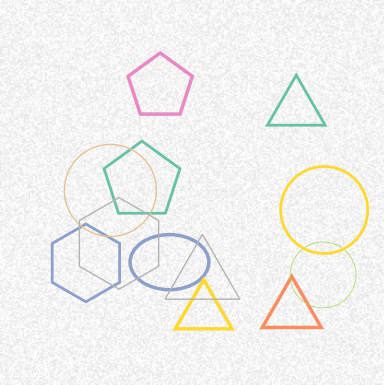[{"shape": "triangle", "thickness": 2, "radius": 0.43, "center": [0.77, 0.718]}, {"shape": "pentagon", "thickness": 2, "radius": 0.52, "center": [0.369, 0.53]}, {"shape": "triangle", "thickness": 2.5, "radius": 0.44, "center": [0.758, 0.194]}, {"shape": "hexagon", "thickness": 2, "radius": 0.51, "center": [0.223, 0.317]}, {"shape": "oval", "thickness": 2.5, "radius": 0.51, "center": [0.44, 0.319]}, {"shape": "pentagon", "thickness": 2.5, "radius": 0.44, "center": [0.416, 0.775]}, {"shape": "circle", "thickness": 0.5, "radius": 0.43, "center": [0.839, 0.286]}, {"shape": "circle", "thickness": 2, "radius": 0.56, "center": [0.842, 0.455]}, {"shape": "triangle", "thickness": 2.5, "radius": 0.43, "center": [0.529, 0.188]}, {"shape": "circle", "thickness": 1, "radius": 0.6, "center": [0.287, 0.505]}, {"shape": "hexagon", "thickness": 1, "radius": 0.59, "center": [0.309, 0.368]}, {"shape": "triangle", "thickness": 1, "radius": 0.56, "center": [0.526, 0.279]}]